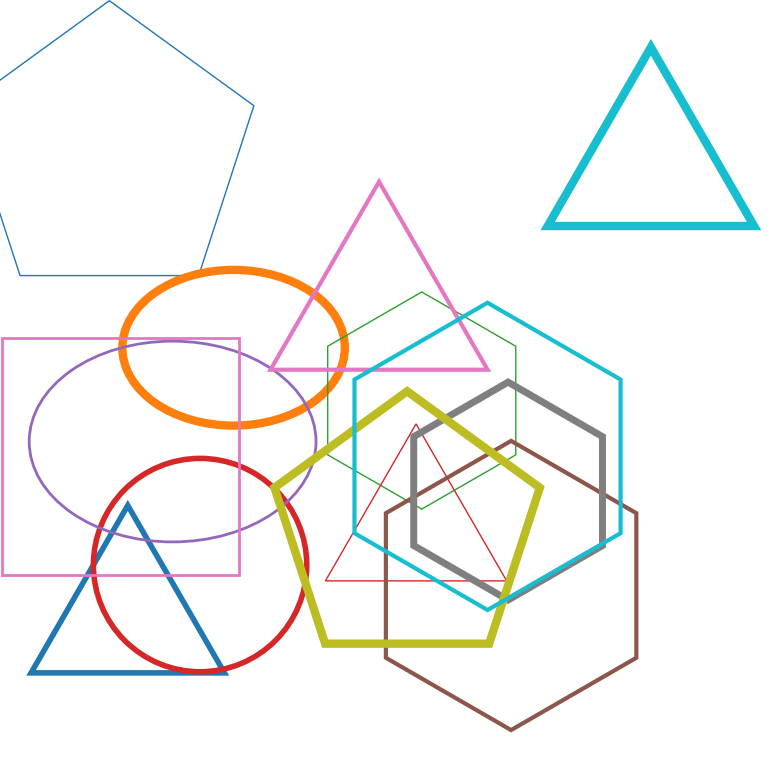[{"shape": "pentagon", "thickness": 0.5, "radius": 0.99, "center": [0.142, 0.802]}, {"shape": "triangle", "thickness": 2, "radius": 0.72, "center": [0.166, 0.199]}, {"shape": "oval", "thickness": 3, "radius": 0.72, "center": [0.303, 0.548]}, {"shape": "hexagon", "thickness": 0.5, "radius": 0.71, "center": [0.548, 0.48]}, {"shape": "triangle", "thickness": 0.5, "radius": 0.68, "center": [0.54, 0.314]}, {"shape": "circle", "thickness": 2, "radius": 0.69, "center": [0.26, 0.266]}, {"shape": "oval", "thickness": 1, "radius": 0.93, "center": [0.224, 0.427]}, {"shape": "hexagon", "thickness": 1.5, "radius": 0.94, "center": [0.664, 0.24]}, {"shape": "triangle", "thickness": 1.5, "radius": 0.81, "center": [0.492, 0.601]}, {"shape": "square", "thickness": 1, "radius": 0.77, "center": [0.157, 0.407]}, {"shape": "hexagon", "thickness": 2.5, "radius": 0.71, "center": [0.66, 0.362]}, {"shape": "pentagon", "thickness": 3, "radius": 0.91, "center": [0.529, 0.311]}, {"shape": "hexagon", "thickness": 1.5, "radius": 1.0, "center": [0.633, 0.407]}, {"shape": "triangle", "thickness": 3, "radius": 0.77, "center": [0.845, 0.784]}]